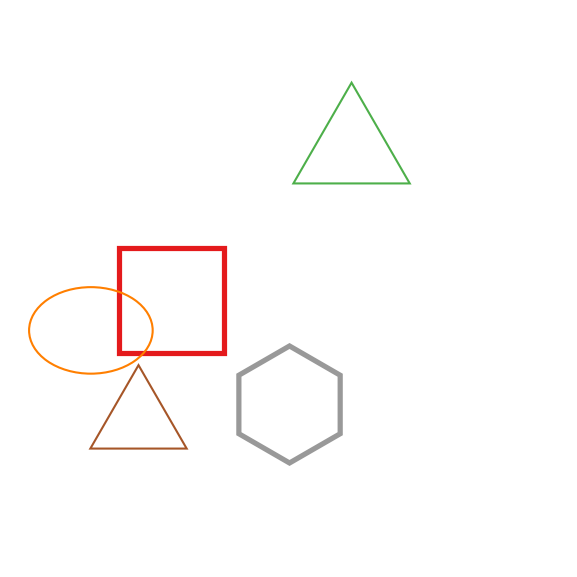[{"shape": "square", "thickness": 2.5, "radius": 0.45, "center": [0.297, 0.478]}, {"shape": "triangle", "thickness": 1, "radius": 0.58, "center": [0.609, 0.74]}, {"shape": "oval", "thickness": 1, "radius": 0.54, "center": [0.157, 0.427]}, {"shape": "triangle", "thickness": 1, "radius": 0.48, "center": [0.24, 0.271]}, {"shape": "hexagon", "thickness": 2.5, "radius": 0.51, "center": [0.501, 0.299]}]